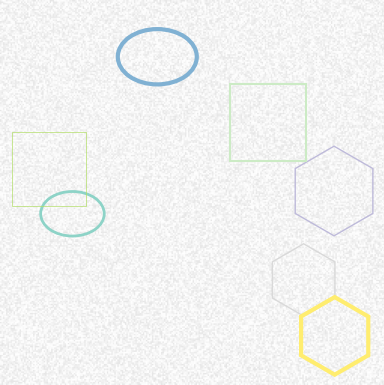[{"shape": "oval", "thickness": 2, "radius": 0.41, "center": [0.188, 0.445]}, {"shape": "hexagon", "thickness": 1, "radius": 0.58, "center": [0.868, 0.504]}, {"shape": "oval", "thickness": 3, "radius": 0.51, "center": [0.409, 0.853]}, {"shape": "square", "thickness": 0.5, "radius": 0.48, "center": [0.127, 0.561]}, {"shape": "hexagon", "thickness": 1, "radius": 0.47, "center": [0.789, 0.273]}, {"shape": "square", "thickness": 1.5, "radius": 0.5, "center": [0.696, 0.682]}, {"shape": "hexagon", "thickness": 3, "radius": 0.5, "center": [0.869, 0.128]}]